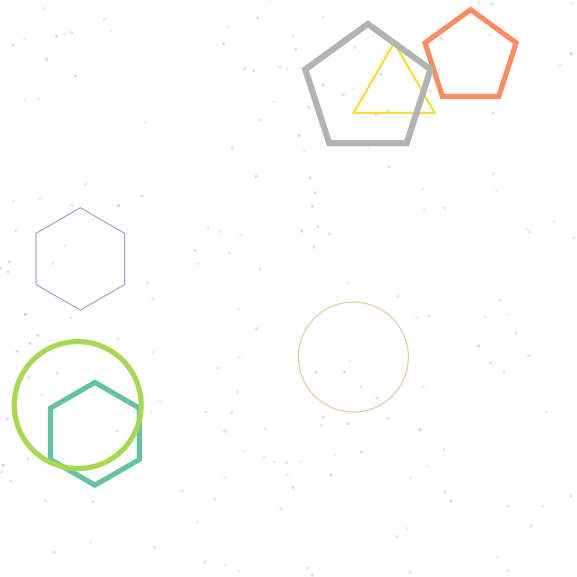[{"shape": "hexagon", "thickness": 2.5, "radius": 0.44, "center": [0.164, 0.248]}, {"shape": "pentagon", "thickness": 2.5, "radius": 0.42, "center": [0.815, 0.899]}, {"shape": "hexagon", "thickness": 0.5, "radius": 0.44, "center": [0.139, 0.551]}, {"shape": "circle", "thickness": 2.5, "radius": 0.55, "center": [0.135, 0.298]}, {"shape": "triangle", "thickness": 1, "radius": 0.41, "center": [0.683, 0.844]}, {"shape": "circle", "thickness": 0.5, "radius": 0.48, "center": [0.612, 0.381]}, {"shape": "pentagon", "thickness": 3, "radius": 0.57, "center": [0.637, 0.844]}]